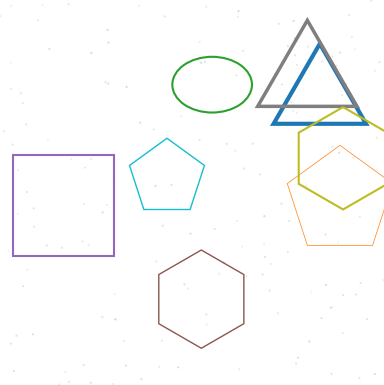[{"shape": "triangle", "thickness": 3, "radius": 0.69, "center": [0.831, 0.748]}, {"shape": "pentagon", "thickness": 0.5, "radius": 0.72, "center": [0.883, 0.479]}, {"shape": "oval", "thickness": 1.5, "radius": 0.52, "center": [0.551, 0.78]}, {"shape": "square", "thickness": 1.5, "radius": 0.66, "center": [0.165, 0.465]}, {"shape": "hexagon", "thickness": 1, "radius": 0.64, "center": [0.523, 0.223]}, {"shape": "triangle", "thickness": 2.5, "radius": 0.74, "center": [0.798, 0.798]}, {"shape": "hexagon", "thickness": 1.5, "radius": 0.66, "center": [0.891, 0.589]}, {"shape": "pentagon", "thickness": 1, "radius": 0.51, "center": [0.434, 0.539]}]